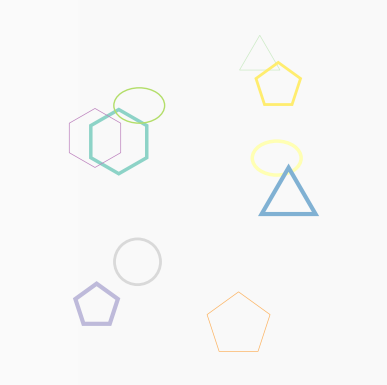[{"shape": "hexagon", "thickness": 2.5, "radius": 0.42, "center": [0.307, 0.632]}, {"shape": "oval", "thickness": 2.5, "radius": 0.32, "center": [0.714, 0.589]}, {"shape": "pentagon", "thickness": 3, "radius": 0.29, "center": [0.249, 0.206]}, {"shape": "triangle", "thickness": 3, "radius": 0.4, "center": [0.745, 0.484]}, {"shape": "pentagon", "thickness": 0.5, "radius": 0.43, "center": [0.616, 0.156]}, {"shape": "oval", "thickness": 1, "radius": 0.33, "center": [0.359, 0.726]}, {"shape": "circle", "thickness": 2, "radius": 0.3, "center": [0.355, 0.32]}, {"shape": "hexagon", "thickness": 0.5, "radius": 0.38, "center": [0.245, 0.642]}, {"shape": "triangle", "thickness": 0.5, "radius": 0.3, "center": [0.67, 0.848]}, {"shape": "pentagon", "thickness": 2, "radius": 0.3, "center": [0.718, 0.777]}]